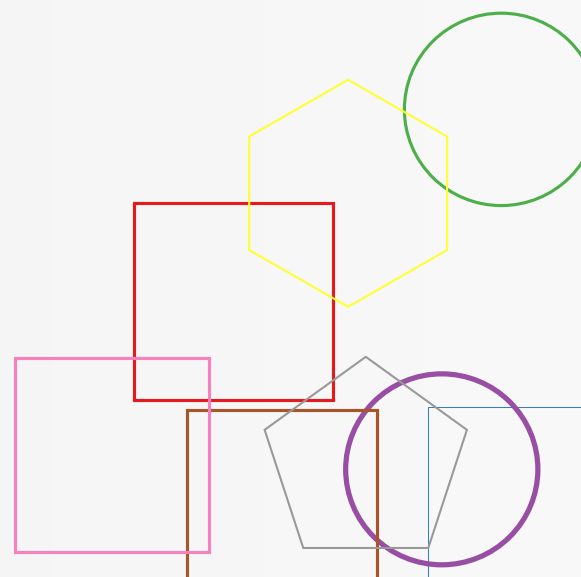[{"shape": "square", "thickness": 1.5, "radius": 0.85, "center": [0.402, 0.477]}, {"shape": "square", "thickness": 0.5, "radius": 0.78, "center": [0.892, 0.139]}, {"shape": "circle", "thickness": 1.5, "radius": 0.83, "center": [0.862, 0.81]}, {"shape": "circle", "thickness": 2.5, "radius": 0.83, "center": [0.76, 0.186]}, {"shape": "hexagon", "thickness": 1, "radius": 0.98, "center": [0.599, 0.664]}, {"shape": "square", "thickness": 1.5, "radius": 0.81, "center": [0.485, 0.127]}, {"shape": "square", "thickness": 1.5, "radius": 0.84, "center": [0.193, 0.211]}, {"shape": "pentagon", "thickness": 1, "radius": 0.91, "center": [0.629, 0.198]}]